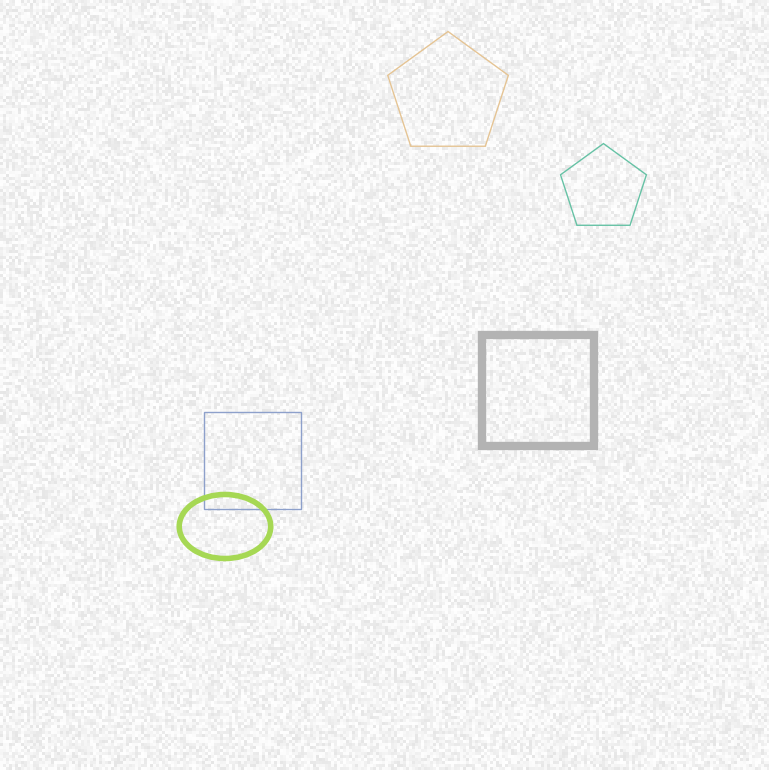[{"shape": "pentagon", "thickness": 0.5, "radius": 0.29, "center": [0.784, 0.755]}, {"shape": "square", "thickness": 0.5, "radius": 0.32, "center": [0.328, 0.401]}, {"shape": "oval", "thickness": 2, "radius": 0.3, "center": [0.292, 0.316]}, {"shape": "pentagon", "thickness": 0.5, "radius": 0.41, "center": [0.582, 0.877]}, {"shape": "square", "thickness": 3, "radius": 0.36, "center": [0.699, 0.493]}]